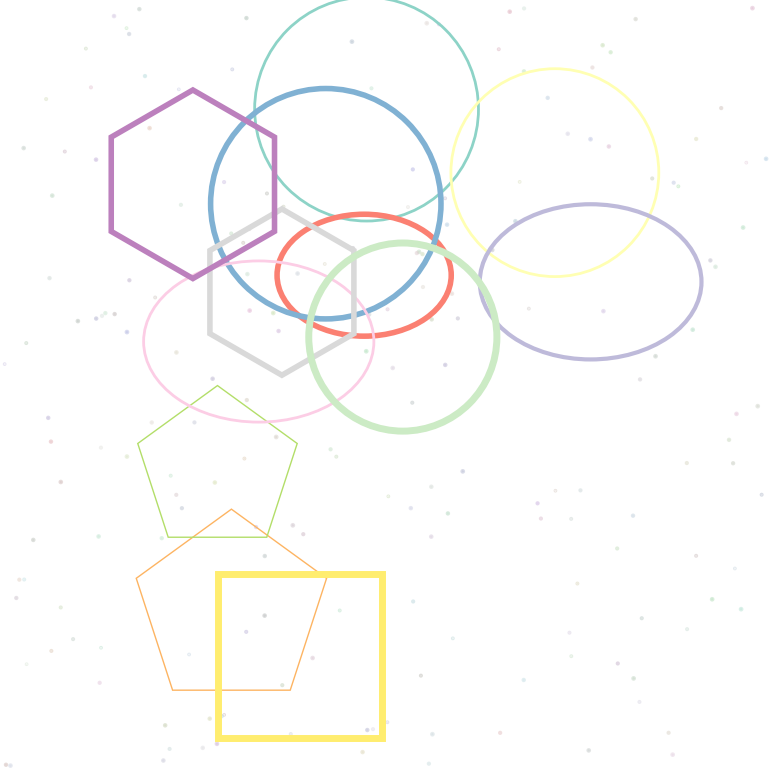[{"shape": "circle", "thickness": 1, "radius": 0.73, "center": [0.476, 0.858]}, {"shape": "circle", "thickness": 1, "radius": 0.67, "center": [0.721, 0.776]}, {"shape": "oval", "thickness": 1.5, "radius": 0.72, "center": [0.767, 0.634]}, {"shape": "oval", "thickness": 2, "radius": 0.57, "center": [0.473, 0.643]}, {"shape": "circle", "thickness": 2, "radius": 0.75, "center": [0.423, 0.735]}, {"shape": "pentagon", "thickness": 0.5, "radius": 0.65, "center": [0.301, 0.209]}, {"shape": "pentagon", "thickness": 0.5, "radius": 0.54, "center": [0.282, 0.39]}, {"shape": "oval", "thickness": 1, "radius": 0.75, "center": [0.336, 0.556]}, {"shape": "hexagon", "thickness": 2, "radius": 0.54, "center": [0.366, 0.621]}, {"shape": "hexagon", "thickness": 2, "radius": 0.61, "center": [0.25, 0.761]}, {"shape": "circle", "thickness": 2.5, "radius": 0.61, "center": [0.523, 0.562]}, {"shape": "square", "thickness": 2.5, "radius": 0.53, "center": [0.389, 0.148]}]